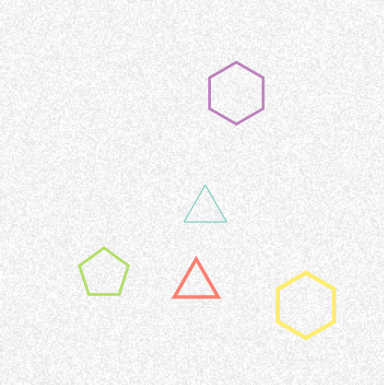[{"shape": "triangle", "thickness": 1, "radius": 0.32, "center": [0.533, 0.455]}, {"shape": "triangle", "thickness": 2.5, "radius": 0.33, "center": [0.51, 0.261]}, {"shape": "pentagon", "thickness": 2, "radius": 0.33, "center": [0.27, 0.289]}, {"shape": "hexagon", "thickness": 2, "radius": 0.4, "center": [0.614, 0.758]}, {"shape": "hexagon", "thickness": 3, "radius": 0.42, "center": [0.795, 0.207]}]